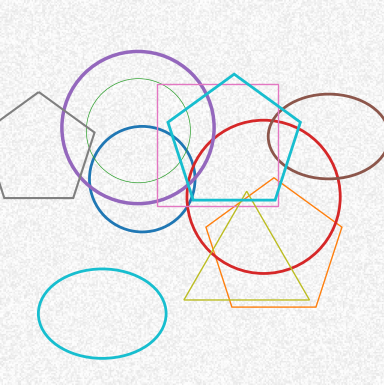[{"shape": "circle", "thickness": 2, "radius": 0.69, "center": [0.369, 0.535]}, {"shape": "pentagon", "thickness": 1, "radius": 0.93, "center": [0.711, 0.353]}, {"shape": "circle", "thickness": 0.5, "radius": 0.68, "center": [0.359, 0.661]}, {"shape": "circle", "thickness": 2, "radius": 1.0, "center": [0.685, 0.489]}, {"shape": "circle", "thickness": 2.5, "radius": 0.99, "center": [0.358, 0.669]}, {"shape": "oval", "thickness": 2, "radius": 0.79, "center": [0.854, 0.645]}, {"shape": "square", "thickness": 1, "radius": 0.79, "center": [0.565, 0.623]}, {"shape": "pentagon", "thickness": 1.5, "radius": 0.76, "center": [0.101, 0.609]}, {"shape": "triangle", "thickness": 1, "radius": 0.94, "center": [0.641, 0.315]}, {"shape": "oval", "thickness": 2, "radius": 0.83, "center": [0.266, 0.185]}, {"shape": "pentagon", "thickness": 2, "radius": 0.9, "center": [0.608, 0.627]}]